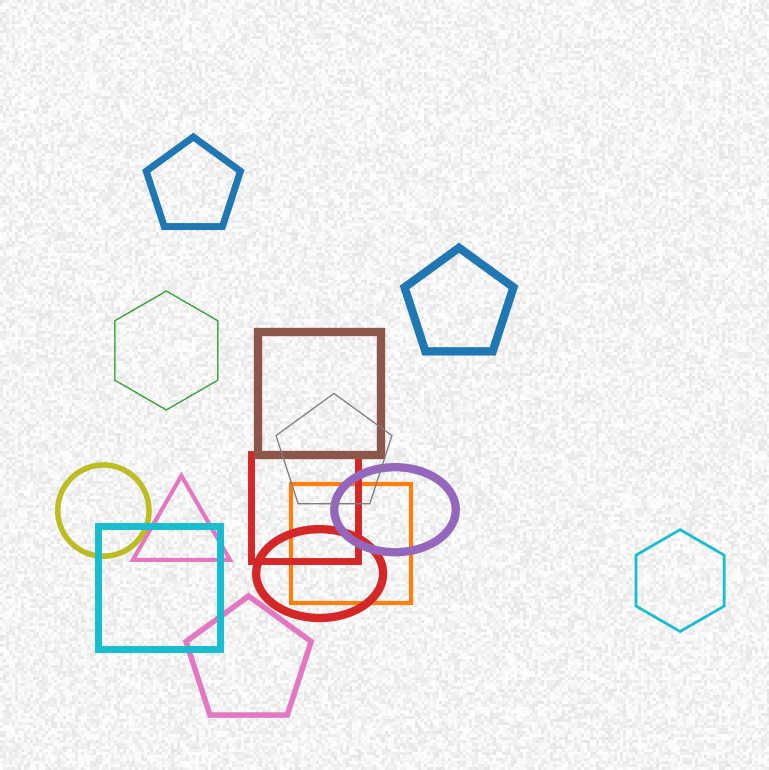[{"shape": "pentagon", "thickness": 2.5, "radius": 0.32, "center": [0.251, 0.758]}, {"shape": "pentagon", "thickness": 3, "radius": 0.37, "center": [0.596, 0.604]}, {"shape": "square", "thickness": 1.5, "radius": 0.39, "center": [0.456, 0.295]}, {"shape": "hexagon", "thickness": 0.5, "radius": 0.39, "center": [0.216, 0.545]}, {"shape": "oval", "thickness": 3, "radius": 0.41, "center": [0.415, 0.255]}, {"shape": "square", "thickness": 2.5, "radius": 0.35, "center": [0.396, 0.341]}, {"shape": "oval", "thickness": 3, "radius": 0.39, "center": [0.513, 0.338]}, {"shape": "square", "thickness": 3, "radius": 0.4, "center": [0.415, 0.489]}, {"shape": "pentagon", "thickness": 2, "radius": 0.43, "center": [0.323, 0.14]}, {"shape": "triangle", "thickness": 1.5, "radius": 0.36, "center": [0.236, 0.309]}, {"shape": "pentagon", "thickness": 0.5, "radius": 0.4, "center": [0.434, 0.41]}, {"shape": "circle", "thickness": 2, "radius": 0.3, "center": [0.134, 0.337]}, {"shape": "hexagon", "thickness": 1, "radius": 0.33, "center": [0.883, 0.246]}, {"shape": "square", "thickness": 2.5, "radius": 0.4, "center": [0.206, 0.237]}]